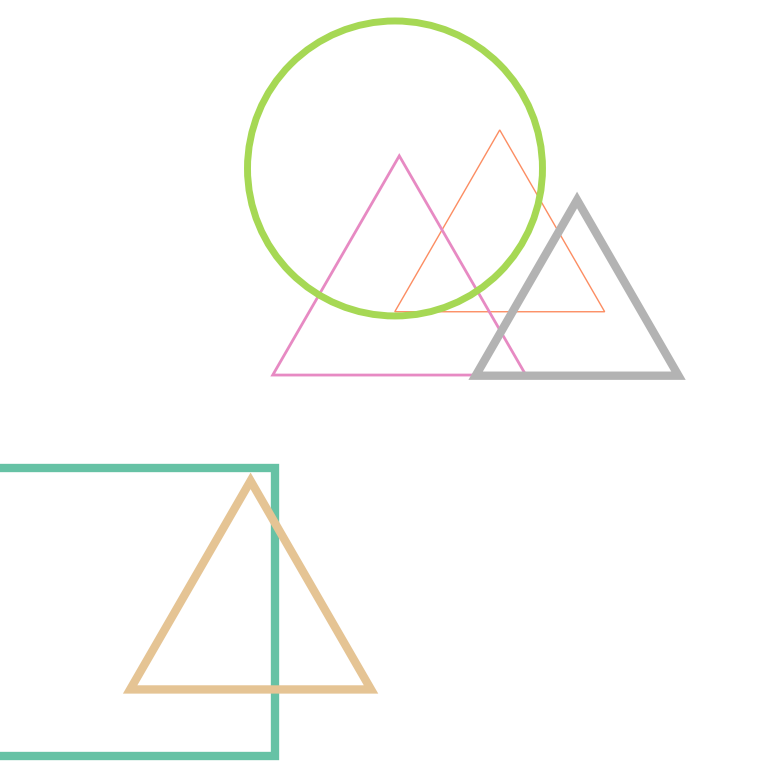[{"shape": "square", "thickness": 3, "radius": 0.93, "center": [0.171, 0.205]}, {"shape": "triangle", "thickness": 0.5, "radius": 0.79, "center": [0.649, 0.674]}, {"shape": "triangle", "thickness": 1, "radius": 0.95, "center": [0.519, 0.608]}, {"shape": "circle", "thickness": 2.5, "radius": 0.96, "center": [0.513, 0.781]}, {"shape": "triangle", "thickness": 3, "radius": 0.9, "center": [0.325, 0.195]}, {"shape": "triangle", "thickness": 3, "radius": 0.76, "center": [0.749, 0.588]}]